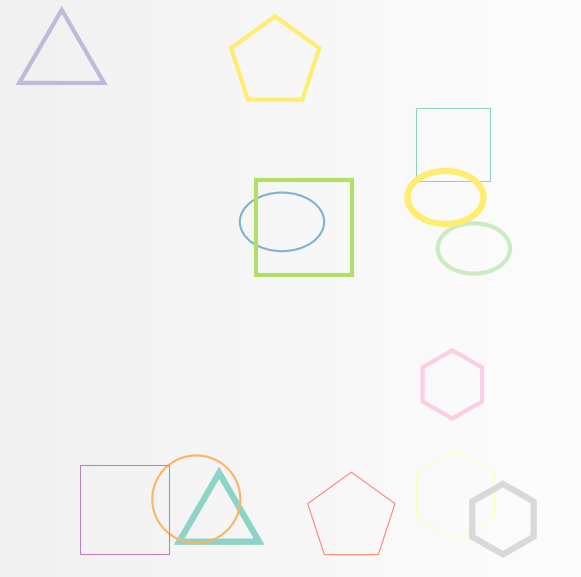[{"shape": "square", "thickness": 0.5, "radius": 0.32, "center": [0.779, 0.749]}, {"shape": "triangle", "thickness": 3, "radius": 0.4, "center": [0.377, 0.101]}, {"shape": "hexagon", "thickness": 0.5, "radius": 0.39, "center": [0.784, 0.142]}, {"shape": "triangle", "thickness": 2, "radius": 0.42, "center": [0.106, 0.898]}, {"shape": "pentagon", "thickness": 0.5, "radius": 0.39, "center": [0.604, 0.103]}, {"shape": "oval", "thickness": 1, "radius": 0.36, "center": [0.485, 0.615]}, {"shape": "circle", "thickness": 1, "radius": 0.38, "center": [0.338, 0.135]}, {"shape": "square", "thickness": 2, "radius": 0.41, "center": [0.523, 0.605]}, {"shape": "hexagon", "thickness": 2, "radius": 0.3, "center": [0.778, 0.333]}, {"shape": "hexagon", "thickness": 3, "radius": 0.31, "center": [0.865, 0.1]}, {"shape": "square", "thickness": 0.5, "radius": 0.38, "center": [0.214, 0.117]}, {"shape": "oval", "thickness": 2, "radius": 0.31, "center": [0.815, 0.569]}, {"shape": "pentagon", "thickness": 2, "radius": 0.4, "center": [0.473, 0.891]}, {"shape": "oval", "thickness": 3, "radius": 0.33, "center": [0.766, 0.657]}]